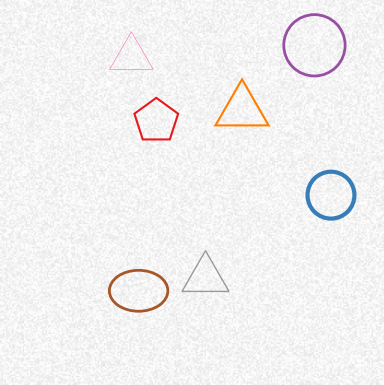[{"shape": "pentagon", "thickness": 1.5, "radius": 0.3, "center": [0.406, 0.686]}, {"shape": "circle", "thickness": 3, "radius": 0.3, "center": [0.86, 0.493]}, {"shape": "circle", "thickness": 2, "radius": 0.4, "center": [0.817, 0.882]}, {"shape": "triangle", "thickness": 1.5, "radius": 0.4, "center": [0.629, 0.714]}, {"shape": "oval", "thickness": 2, "radius": 0.38, "center": [0.36, 0.245]}, {"shape": "triangle", "thickness": 0.5, "radius": 0.33, "center": [0.341, 0.852]}, {"shape": "triangle", "thickness": 1, "radius": 0.35, "center": [0.534, 0.278]}]